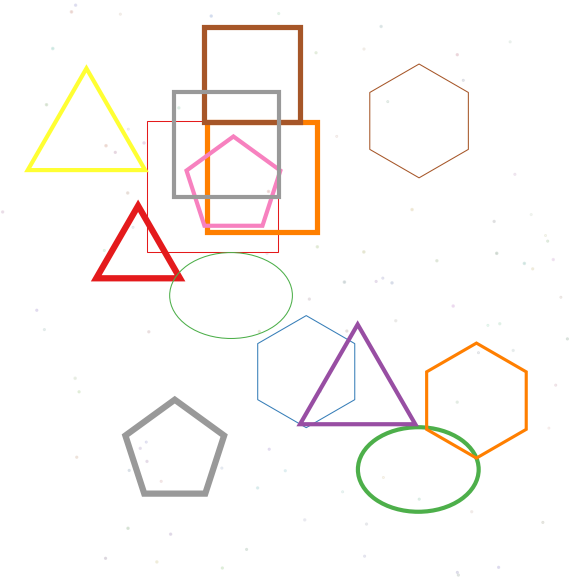[{"shape": "triangle", "thickness": 3, "radius": 0.42, "center": [0.239, 0.559]}, {"shape": "square", "thickness": 0.5, "radius": 0.57, "center": [0.369, 0.676]}, {"shape": "hexagon", "thickness": 0.5, "radius": 0.49, "center": [0.53, 0.356]}, {"shape": "oval", "thickness": 0.5, "radius": 0.53, "center": [0.4, 0.487]}, {"shape": "oval", "thickness": 2, "radius": 0.52, "center": [0.724, 0.186]}, {"shape": "triangle", "thickness": 2, "radius": 0.58, "center": [0.619, 0.322]}, {"shape": "hexagon", "thickness": 1.5, "radius": 0.5, "center": [0.825, 0.305]}, {"shape": "square", "thickness": 2.5, "radius": 0.48, "center": [0.454, 0.693]}, {"shape": "triangle", "thickness": 2, "radius": 0.59, "center": [0.15, 0.763]}, {"shape": "square", "thickness": 2.5, "radius": 0.41, "center": [0.436, 0.87]}, {"shape": "hexagon", "thickness": 0.5, "radius": 0.49, "center": [0.726, 0.79]}, {"shape": "pentagon", "thickness": 2, "radius": 0.43, "center": [0.404, 0.677]}, {"shape": "pentagon", "thickness": 3, "radius": 0.45, "center": [0.303, 0.217]}, {"shape": "square", "thickness": 2, "radius": 0.45, "center": [0.392, 0.749]}]